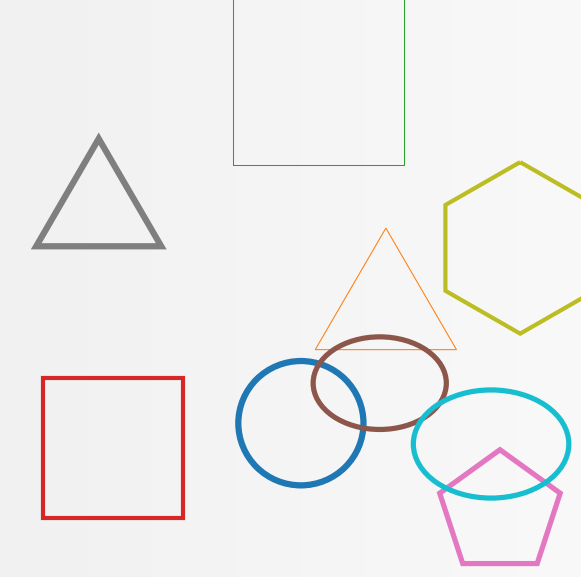[{"shape": "circle", "thickness": 3, "radius": 0.54, "center": [0.518, 0.266]}, {"shape": "triangle", "thickness": 0.5, "radius": 0.7, "center": [0.664, 0.464]}, {"shape": "square", "thickness": 0.5, "radius": 0.73, "center": [0.548, 0.86]}, {"shape": "square", "thickness": 2, "radius": 0.6, "center": [0.195, 0.224]}, {"shape": "oval", "thickness": 2.5, "radius": 0.57, "center": [0.653, 0.336]}, {"shape": "pentagon", "thickness": 2.5, "radius": 0.54, "center": [0.86, 0.111]}, {"shape": "triangle", "thickness": 3, "radius": 0.62, "center": [0.17, 0.635]}, {"shape": "hexagon", "thickness": 2, "radius": 0.74, "center": [0.895, 0.57]}, {"shape": "oval", "thickness": 2.5, "radius": 0.67, "center": [0.845, 0.23]}]